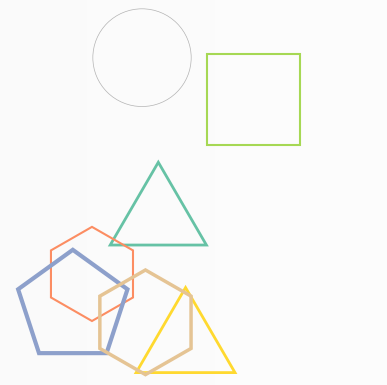[{"shape": "triangle", "thickness": 2, "radius": 0.72, "center": [0.409, 0.435]}, {"shape": "hexagon", "thickness": 1.5, "radius": 0.61, "center": [0.237, 0.288]}, {"shape": "pentagon", "thickness": 3, "radius": 0.74, "center": [0.188, 0.203]}, {"shape": "square", "thickness": 1.5, "radius": 0.6, "center": [0.654, 0.742]}, {"shape": "triangle", "thickness": 2, "radius": 0.74, "center": [0.479, 0.106]}, {"shape": "hexagon", "thickness": 2.5, "radius": 0.68, "center": [0.375, 0.163]}, {"shape": "circle", "thickness": 0.5, "radius": 0.63, "center": [0.366, 0.85]}]